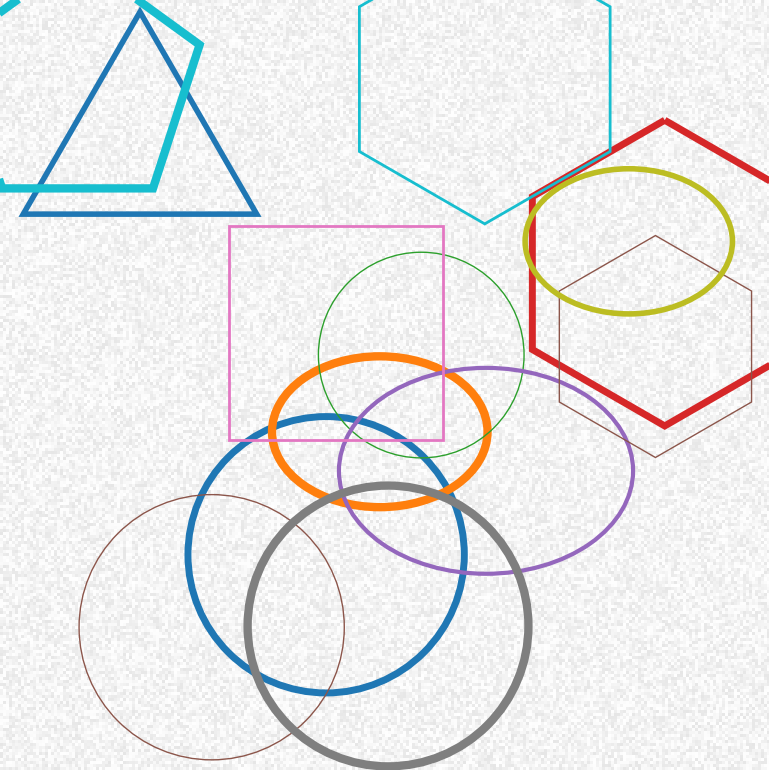[{"shape": "circle", "thickness": 2.5, "radius": 0.9, "center": [0.424, 0.28]}, {"shape": "triangle", "thickness": 2, "radius": 0.88, "center": [0.182, 0.809]}, {"shape": "oval", "thickness": 3, "radius": 0.7, "center": [0.493, 0.439]}, {"shape": "circle", "thickness": 0.5, "radius": 0.67, "center": [0.547, 0.539]}, {"shape": "hexagon", "thickness": 2.5, "radius": 0.99, "center": [0.863, 0.645]}, {"shape": "oval", "thickness": 1.5, "radius": 0.96, "center": [0.631, 0.389]}, {"shape": "hexagon", "thickness": 0.5, "radius": 0.72, "center": [0.851, 0.55]}, {"shape": "circle", "thickness": 0.5, "radius": 0.86, "center": [0.275, 0.185]}, {"shape": "square", "thickness": 1, "radius": 0.7, "center": [0.436, 0.567]}, {"shape": "circle", "thickness": 3, "radius": 0.91, "center": [0.504, 0.187]}, {"shape": "oval", "thickness": 2, "radius": 0.67, "center": [0.817, 0.687]}, {"shape": "pentagon", "thickness": 3, "radius": 0.83, "center": [0.101, 0.89]}, {"shape": "hexagon", "thickness": 1, "radius": 0.94, "center": [0.63, 0.897]}]